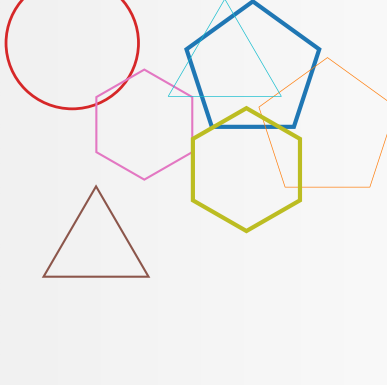[{"shape": "pentagon", "thickness": 3, "radius": 0.9, "center": [0.653, 0.816]}, {"shape": "pentagon", "thickness": 0.5, "radius": 0.93, "center": [0.845, 0.664]}, {"shape": "circle", "thickness": 2, "radius": 0.85, "center": [0.186, 0.888]}, {"shape": "triangle", "thickness": 1.5, "radius": 0.78, "center": [0.248, 0.359]}, {"shape": "hexagon", "thickness": 1.5, "radius": 0.71, "center": [0.372, 0.676]}, {"shape": "hexagon", "thickness": 3, "radius": 0.8, "center": [0.636, 0.559]}, {"shape": "triangle", "thickness": 0.5, "radius": 0.84, "center": [0.58, 0.834]}]